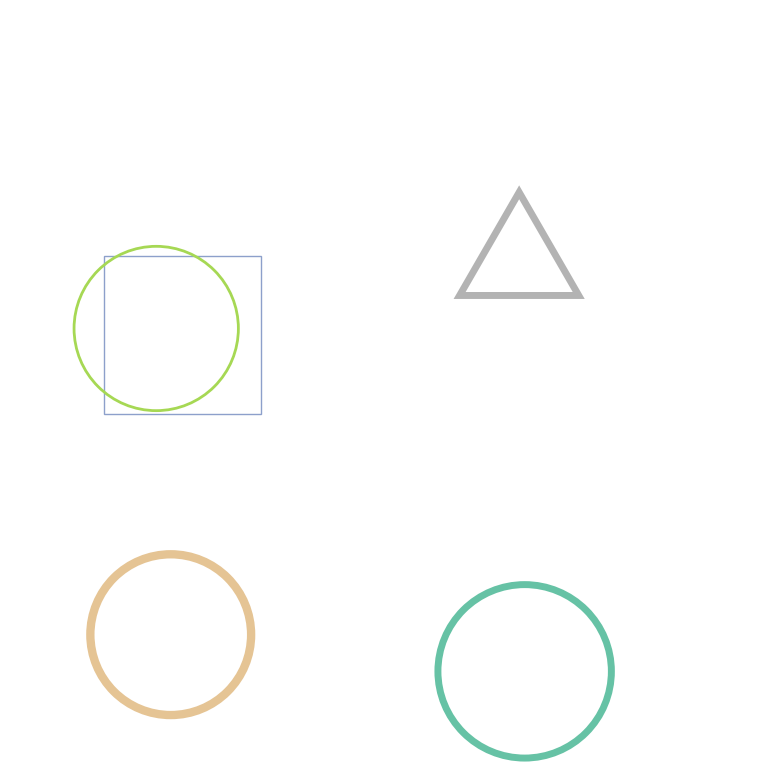[{"shape": "circle", "thickness": 2.5, "radius": 0.56, "center": [0.681, 0.128]}, {"shape": "square", "thickness": 0.5, "radius": 0.51, "center": [0.237, 0.565]}, {"shape": "circle", "thickness": 1, "radius": 0.53, "center": [0.203, 0.573]}, {"shape": "circle", "thickness": 3, "radius": 0.52, "center": [0.222, 0.176]}, {"shape": "triangle", "thickness": 2.5, "radius": 0.45, "center": [0.674, 0.661]}]